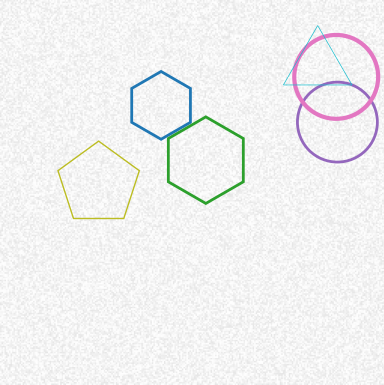[{"shape": "hexagon", "thickness": 2, "radius": 0.44, "center": [0.418, 0.726]}, {"shape": "hexagon", "thickness": 2, "radius": 0.56, "center": [0.535, 0.584]}, {"shape": "circle", "thickness": 2, "radius": 0.52, "center": [0.876, 0.683]}, {"shape": "circle", "thickness": 3, "radius": 0.54, "center": [0.873, 0.8]}, {"shape": "pentagon", "thickness": 1, "radius": 0.56, "center": [0.256, 0.522]}, {"shape": "triangle", "thickness": 0.5, "radius": 0.51, "center": [0.825, 0.831]}]